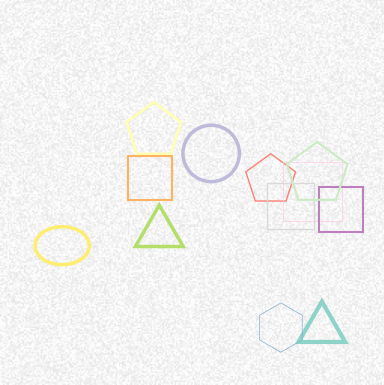[{"shape": "triangle", "thickness": 3, "radius": 0.35, "center": [0.836, 0.147]}, {"shape": "pentagon", "thickness": 2, "radius": 0.37, "center": [0.399, 0.66]}, {"shape": "circle", "thickness": 2.5, "radius": 0.37, "center": [0.548, 0.602]}, {"shape": "pentagon", "thickness": 1, "radius": 0.34, "center": [0.703, 0.533]}, {"shape": "hexagon", "thickness": 0.5, "radius": 0.32, "center": [0.73, 0.149]}, {"shape": "square", "thickness": 1.5, "radius": 0.29, "center": [0.391, 0.537]}, {"shape": "triangle", "thickness": 2.5, "radius": 0.36, "center": [0.414, 0.396]}, {"shape": "square", "thickness": 0.5, "radius": 0.38, "center": [0.812, 0.502]}, {"shape": "square", "thickness": 1, "radius": 0.3, "center": [0.754, 0.465]}, {"shape": "square", "thickness": 1.5, "radius": 0.29, "center": [0.886, 0.456]}, {"shape": "pentagon", "thickness": 1.5, "radius": 0.42, "center": [0.824, 0.548]}, {"shape": "oval", "thickness": 2.5, "radius": 0.35, "center": [0.162, 0.362]}]